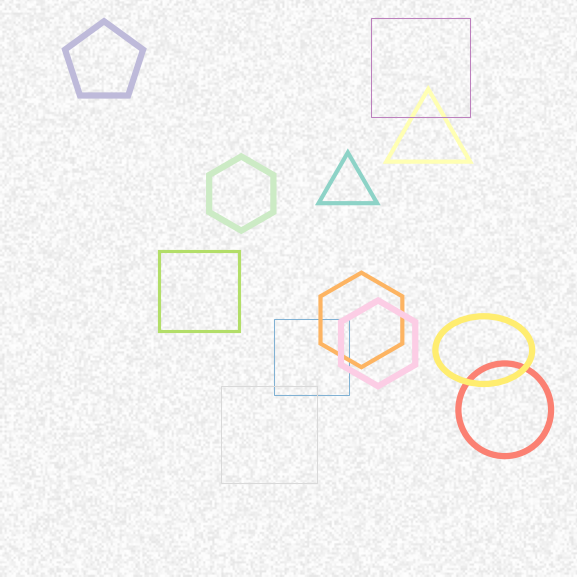[{"shape": "triangle", "thickness": 2, "radius": 0.29, "center": [0.602, 0.677]}, {"shape": "triangle", "thickness": 2, "radius": 0.42, "center": [0.742, 0.761]}, {"shape": "pentagon", "thickness": 3, "radius": 0.36, "center": [0.18, 0.891]}, {"shape": "circle", "thickness": 3, "radius": 0.4, "center": [0.874, 0.29]}, {"shape": "square", "thickness": 0.5, "radius": 0.32, "center": [0.539, 0.381]}, {"shape": "hexagon", "thickness": 2, "radius": 0.41, "center": [0.626, 0.445]}, {"shape": "square", "thickness": 1.5, "radius": 0.35, "center": [0.344, 0.496]}, {"shape": "hexagon", "thickness": 3, "radius": 0.37, "center": [0.655, 0.405]}, {"shape": "square", "thickness": 0.5, "radius": 0.42, "center": [0.466, 0.247]}, {"shape": "square", "thickness": 0.5, "radius": 0.43, "center": [0.728, 0.882]}, {"shape": "hexagon", "thickness": 3, "radius": 0.32, "center": [0.418, 0.664]}, {"shape": "oval", "thickness": 3, "radius": 0.42, "center": [0.838, 0.393]}]